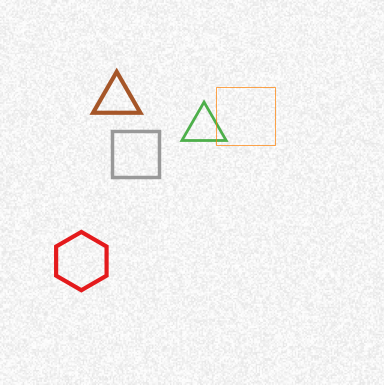[{"shape": "hexagon", "thickness": 3, "radius": 0.38, "center": [0.211, 0.322]}, {"shape": "triangle", "thickness": 2, "radius": 0.33, "center": [0.53, 0.668]}, {"shape": "square", "thickness": 0.5, "radius": 0.38, "center": [0.638, 0.7]}, {"shape": "triangle", "thickness": 3, "radius": 0.35, "center": [0.303, 0.743]}, {"shape": "square", "thickness": 2.5, "radius": 0.3, "center": [0.351, 0.6]}]